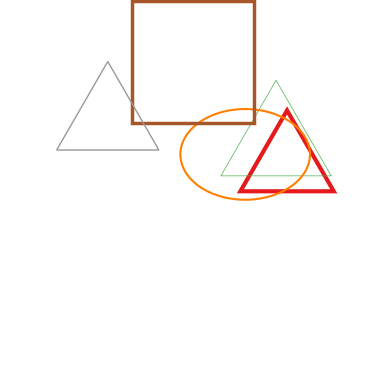[{"shape": "triangle", "thickness": 3, "radius": 0.7, "center": [0.746, 0.573]}, {"shape": "triangle", "thickness": 0.5, "radius": 0.83, "center": [0.717, 0.626]}, {"shape": "oval", "thickness": 1.5, "radius": 0.84, "center": [0.637, 0.599]}, {"shape": "square", "thickness": 2.5, "radius": 0.79, "center": [0.501, 0.839]}, {"shape": "triangle", "thickness": 1, "radius": 0.77, "center": [0.28, 0.687]}]